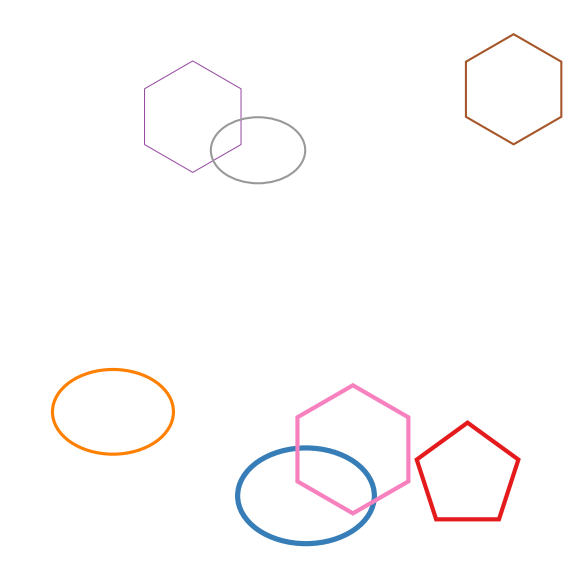[{"shape": "pentagon", "thickness": 2, "radius": 0.46, "center": [0.81, 0.175]}, {"shape": "oval", "thickness": 2.5, "radius": 0.59, "center": [0.53, 0.141]}, {"shape": "hexagon", "thickness": 0.5, "radius": 0.48, "center": [0.334, 0.797]}, {"shape": "oval", "thickness": 1.5, "radius": 0.52, "center": [0.196, 0.286]}, {"shape": "hexagon", "thickness": 1, "radius": 0.48, "center": [0.889, 0.845]}, {"shape": "hexagon", "thickness": 2, "radius": 0.55, "center": [0.611, 0.221]}, {"shape": "oval", "thickness": 1, "radius": 0.41, "center": [0.447, 0.739]}]